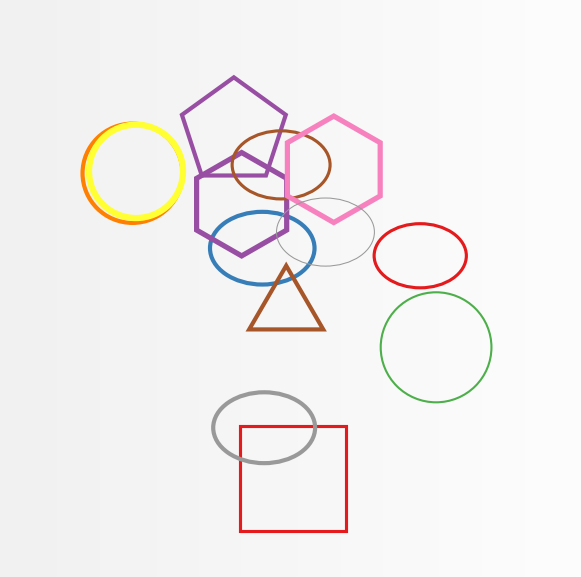[{"shape": "square", "thickness": 1.5, "radius": 0.46, "center": [0.504, 0.17]}, {"shape": "oval", "thickness": 1.5, "radius": 0.4, "center": [0.723, 0.556]}, {"shape": "oval", "thickness": 2, "radius": 0.45, "center": [0.451, 0.569]}, {"shape": "circle", "thickness": 1, "radius": 0.48, "center": [0.75, 0.398]}, {"shape": "pentagon", "thickness": 2, "radius": 0.47, "center": [0.402, 0.771]}, {"shape": "hexagon", "thickness": 2.5, "radius": 0.45, "center": [0.416, 0.646]}, {"shape": "circle", "thickness": 2, "radius": 0.43, "center": [0.228, 0.699]}, {"shape": "circle", "thickness": 3, "radius": 0.4, "center": [0.234, 0.702]}, {"shape": "oval", "thickness": 1.5, "radius": 0.42, "center": [0.484, 0.714]}, {"shape": "triangle", "thickness": 2, "radius": 0.37, "center": [0.492, 0.465]}, {"shape": "hexagon", "thickness": 2.5, "radius": 0.46, "center": [0.574, 0.706]}, {"shape": "oval", "thickness": 0.5, "radius": 0.42, "center": [0.56, 0.597]}, {"shape": "oval", "thickness": 2, "radius": 0.44, "center": [0.454, 0.258]}]